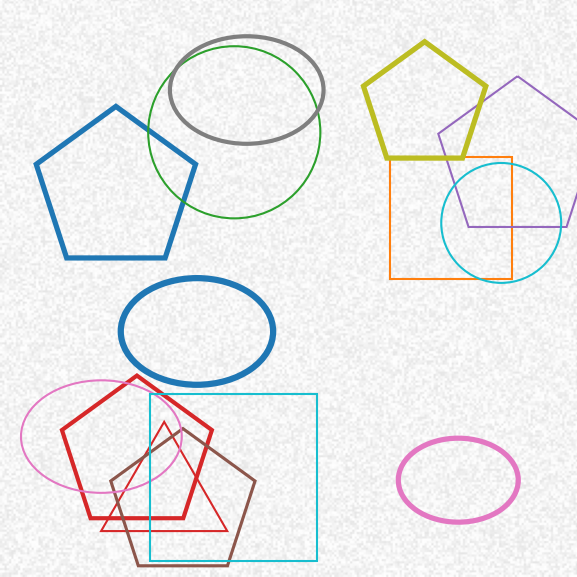[{"shape": "oval", "thickness": 3, "radius": 0.66, "center": [0.341, 0.425]}, {"shape": "pentagon", "thickness": 2.5, "radius": 0.73, "center": [0.201, 0.67]}, {"shape": "square", "thickness": 1, "radius": 0.53, "center": [0.781, 0.622]}, {"shape": "circle", "thickness": 1, "radius": 0.75, "center": [0.406, 0.77]}, {"shape": "pentagon", "thickness": 2, "radius": 0.68, "center": [0.237, 0.212]}, {"shape": "triangle", "thickness": 1, "radius": 0.63, "center": [0.284, 0.143]}, {"shape": "pentagon", "thickness": 1, "radius": 0.72, "center": [0.896, 0.723]}, {"shape": "pentagon", "thickness": 1.5, "radius": 0.66, "center": [0.317, 0.126]}, {"shape": "oval", "thickness": 1, "radius": 0.7, "center": [0.176, 0.243]}, {"shape": "oval", "thickness": 2.5, "radius": 0.52, "center": [0.794, 0.168]}, {"shape": "oval", "thickness": 2, "radius": 0.67, "center": [0.427, 0.843]}, {"shape": "pentagon", "thickness": 2.5, "radius": 0.56, "center": [0.735, 0.816]}, {"shape": "circle", "thickness": 1, "radius": 0.52, "center": [0.868, 0.613]}, {"shape": "square", "thickness": 1, "radius": 0.72, "center": [0.405, 0.172]}]